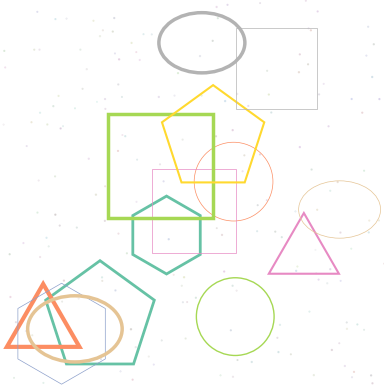[{"shape": "hexagon", "thickness": 2, "radius": 0.51, "center": [0.433, 0.39]}, {"shape": "pentagon", "thickness": 2, "radius": 0.74, "center": [0.26, 0.175]}, {"shape": "triangle", "thickness": 3, "radius": 0.54, "center": [0.112, 0.154]}, {"shape": "circle", "thickness": 0.5, "radius": 0.51, "center": [0.607, 0.528]}, {"shape": "hexagon", "thickness": 0.5, "radius": 0.66, "center": [0.16, 0.133]}, {"shape": "triangle", "thickness": 1.5, "radius": 0.53, "center": [0.789, 0.342]}, {"shape": "square", "thickness": 0.5, "radius": 0.55, "center": [0.503, 0.452]}, {"shape": "square", "thickness": 2.5, "radius": 0.68, "center": [0.417, 0.569]}, {"shape": "circle", "thickness": 1, "radius": 0.5, "center": [0.611, 0.178]}, {"shape": "pentagon", "thickness": 1.5, "radius": 0.7, "center": [0.554, 0.639]}, {"shape": "oval", "thickness": 2.5, "radius": 0.61, "center": [0.195, 0.146]}, {"shape": "oval", "thickness": 0.5, "radius": 0.53, "center": [0.882, 0.456]}, {"shape": "oval", "thickness": 2.5, "radius": 0.56, "center": [0.524, 0.889]}, {"shape": "square", "thickness": 0.5, "radius": 0.53, "center": [0.717, 0.823]}]